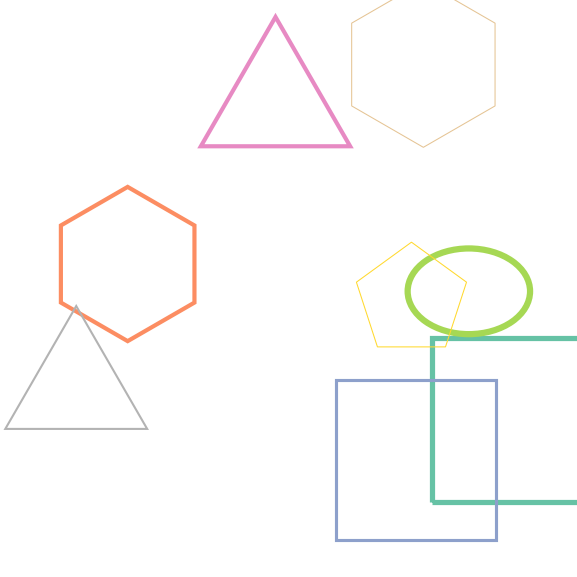[{"shape": "square", "thickness": 2.5, "radius": 0.71, "center": [0.89, 0.272]}, {"shape": "hexagon", "thickness": 2, "radius": 0.67, "center": [0.221, 0.542]}, {"shape": "square", "thickness": 1.5, "radius": 0.69, "center": [0.721, 0.203]}, {"shape": "triangle", "thickness": 2, "radius": 0.75, "center": [0.477, 0.82]}, {"shape": "oval", "thickness": 3, "radius": 0.53, "center": [0.812, 0.495]}, {"shape": "pentagon", "thickness": 0.5, "radius": 0.5, "center": [0.712, 0.48]}, {"shape": "hexagon", "thickness": 0.5, "radius": 0.72, "center": [0.733, 0.887]}, {"shape": "triangle", "thickness": 1, "radius": 0.71, "center": [0.132, 0.327]}]